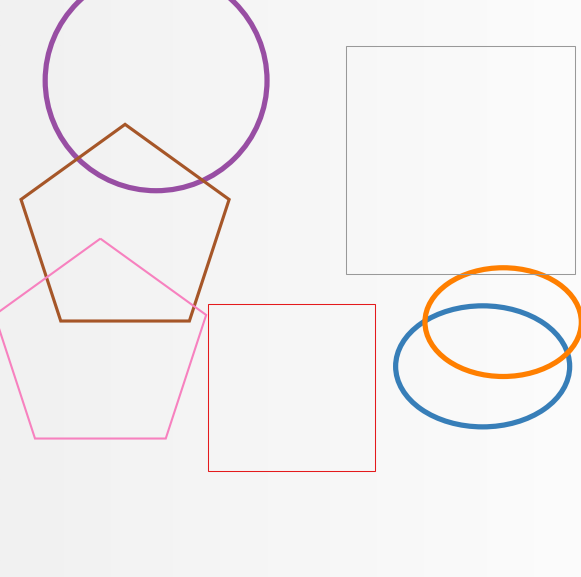[{"shape": "square", "thickness": 0.5, "radius": 0.72, "center": [0.502, 0.328]}, {"shape": "oval", "thickness": 2.5, "radius": 0.75, "center": [0.83, 0.365]}, {"shape": "circle", "thickness": 2.5, "radius": 0.95, "center": [0.269, 0.86]}, {"shape": "oval", "thickness": 2.5, "radius": 0.67, "center": [0.866, 0.441]}, {"shape": "pentagon", "thickness": 1.5, "radius": 0.94, "center": [0.215, 0.596]}, {"shape": "pentagon", "thickness": 1, "radius": 0.96, "center": [0.173, 0.395]}, {"shape": "square", "thickness": 0.5, "radius": 0.98, "center": [0.793, 0.722]}]